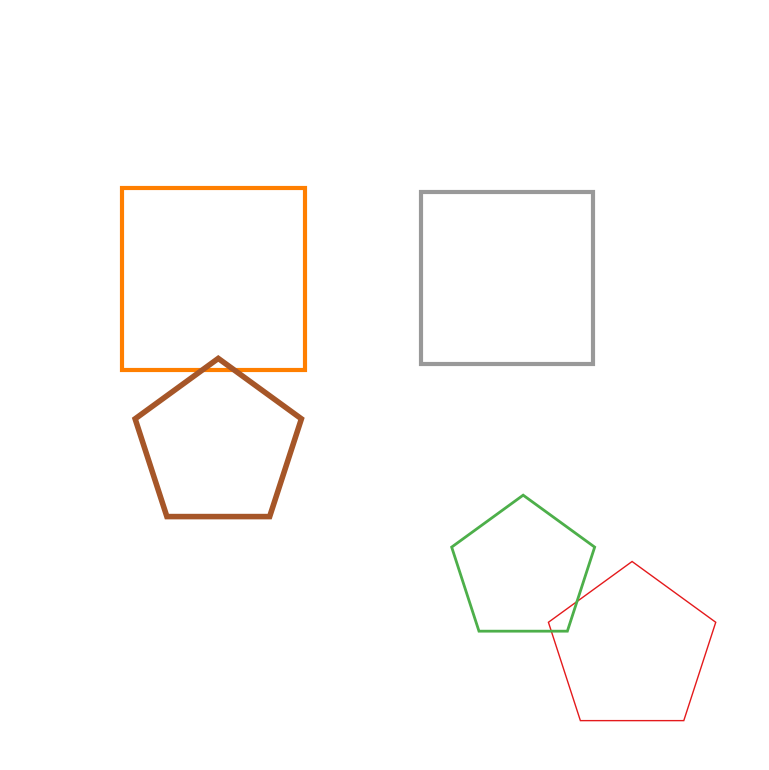[{"shape": "pentagon", "thickness": 0.5, "radius": 0.57, "center": [0.821, 0.157]}, {"shape": "pentagon", "thickness": 1, "radius": 0.49, "center": [0.679, 0.259]}, {"shape": "square", "thickness": 1.5, "radius": 0.59, "center": [0.277, 0.638]}, {"shape": "pentagon", "thickness": 2, "radius": 0.57, "center": [0.283, 0.421]}, {"shape": "square", "thickness": 1.5, "radius": 0.56, "center": [0.658, 0.639]}]